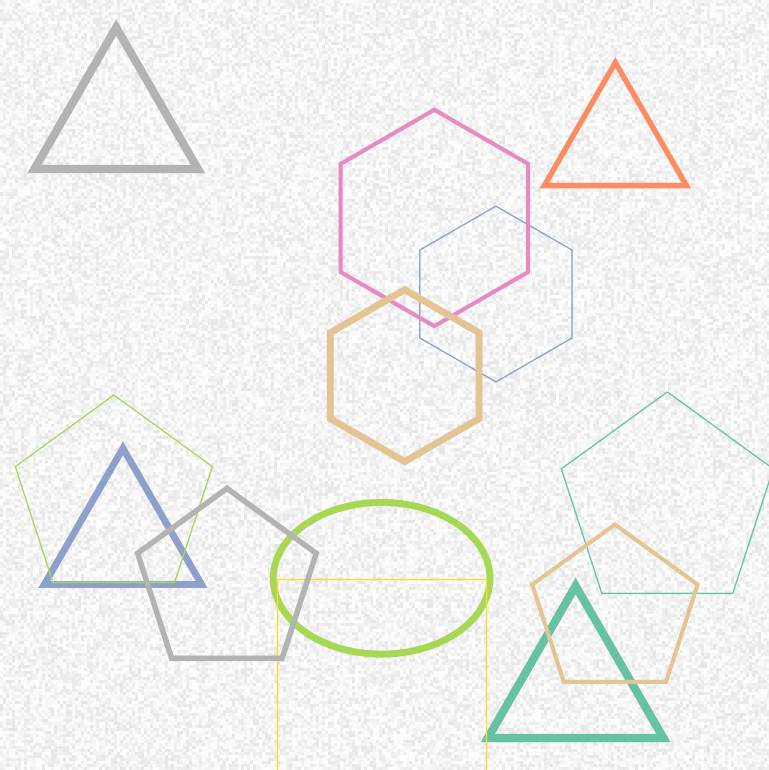[{"shape": "triangle", "thickness": 3, "radius": 0.66, "center": [0.748, 0.107]}, {"shape": "pentagon", "thickness": 0.5, "radius": 0.72, "center": [0.867, 0.346]}, {"shape": "triangle", "thickness": 2, "radius": 0.53, "center": [0.799, 0.812]}, {"shape": "hexagon", "thickness": 0.5, "radius": 0.57, "center": [0.644, 0.618]}, {"shape": "triangle", "thickness": 2.5, "radius": 0.59, "center": [0.16, 0.3]}, {"shape": "hexagon", "thickness": 1.5, "radius": 0.7, "center": [0.564, 0.717]}, {"shape": "pentagon", "thickness": 0.5, "radius": 0.67, "center": [0.148, 0.352]}, {"shape": "oval", "thickness": 2.5, "radius": 0.7, "center": [0.496, 0.249]}, {"shape": "square", "thickness": 0.5, "radius": 0.68, "center": [0.495, 0.113]}, {"shape": "hexagon", "thickness": 2.5, "radius": 0.56, "center": [0.526, 0.512]}, {"shape": "pentagon", "thickness": 1.5, "radius": 0.56, "center": [0.799, 0.206]}, {"shape": "triangle", "thickness": 3, "radius": 0.61, "center": [0.151, 0.842]}, {"shape": "pentagon", "thickness": 2, "radius": 0.61, "center": [0.295, 0.244]}]